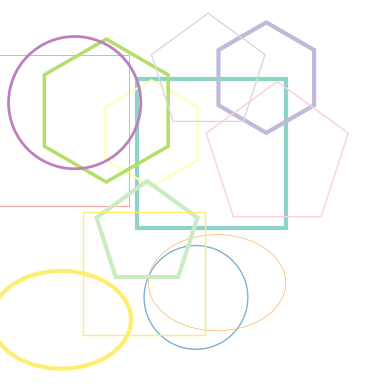[{"shape": "square", "thickness": 3, "radius": 0.97, "center": [0.549, 0.601]}, {"shape": "hexagon", "thickness": 1.5, "radius": 0.69, "center": [0.394, 0.653]}, {"shape": "hexagon", "thickness": 3, "radius": 0.72, "center": [0.692, 0.798]}, {"shape": "square", "thickness": 0.5, "radius": 0.98, "center": [0.139, 0.661]}, {"shape": "circle", "thickness": 1, "radius": 0.67, "center": [0.509, 0.228]}, {"shape": "oval", "thickness": 0.5, "radius": 0.89, "center": [0.564, 0.266]}, {"shape": "hexagon", "thickness": 2.5, "radius": 0.93, "center": [0.276, 0.713]}, {"shape": "pentagon", "thickness": 1, "radius": 0.97, "center": [0.72, 0.594]}, {"shape": "pentagon", "thickness": 1, "radius": 0.78, "center": [0.541, 0.81]}, {"shape": "circle", "thickness": 2, "radius": 0.86, "center": [0.194, 0.733]}, {"shape": "pentagon", "thickness": 3, "radius": 0.69, "center": [0.382, 0.392]}, {"shape": "oval", "thickness": 3, "radius": 0.91, "center": [0.159, 0.169]}, {"shape": "square", "thickness": 1, "radius": 0.8, "center": [0.374, 0.29]}]